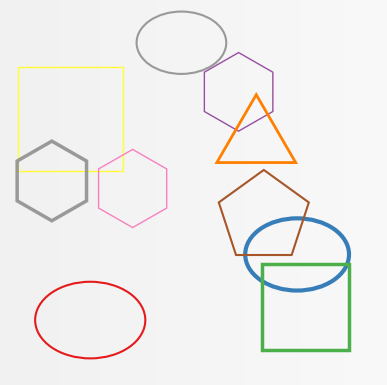[{"shape": "oval", "thickness": 1.5, "radius": 0.71, "center": [0.233, 0.169]}, {"shape": "oval", "thickness": 3, "radius": 0.67, "center": [0.767, 0.339]}, {"shape": "square", "thickness": 2.5, "radius": 0.56, "center": [0.788, 0.203]}, {"shape": "hexagon", "thickness": 1, "radius": 0.51, "center": [0.616, 0.761]}, {"shape": "triangle", "thickness": 2, "radius": 0.59, "center": [0.661, 0.637]}, {"shape": "square", "thickness": 1, "radius": 0.68, "center": [0.183, 0.69]}, {"shape": "pentagon", "thickness": 1.5, "radius": 0.61, "center": [0.681, 0.436]}, {"shape": "hexagon", "thickness": 1, "radius": 0.51, "center": [0.342, 0.51]}, {"shape": "oval", "thickness": 1.5, "radius": 0.58, "center": [0.468, 0.889]}, {"shape": "hexagon", "thickness": 2.5, "radius": 0.52, "center": [0.134, 0.53]}]